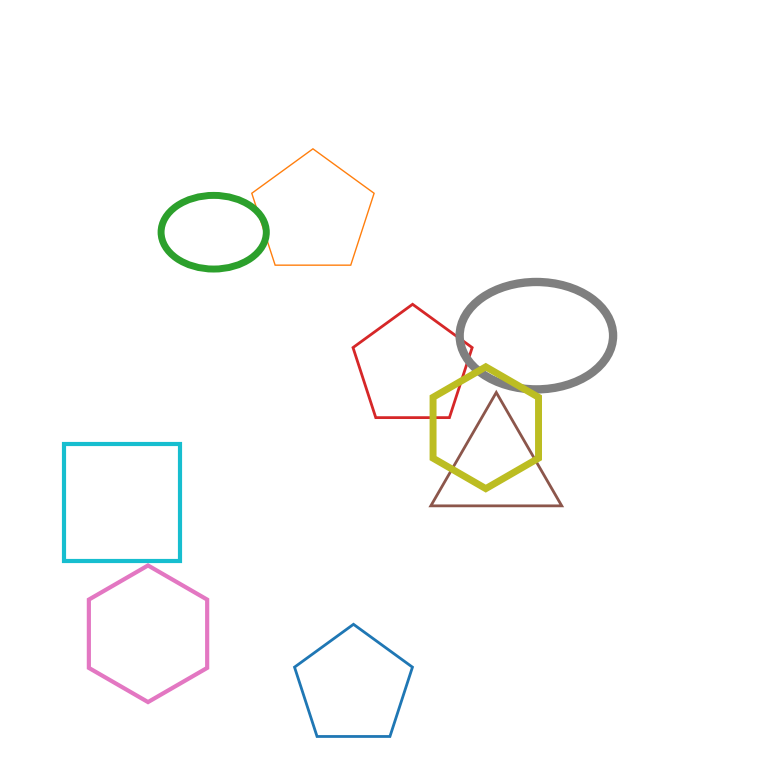[{"shape": "pentagon", "thickness": 1, "radius": 0.4, "center": [0.459, 0.109]}, {"shape": "pentagon", "thickness": 0.5, "radius": 0.42, "center": [0.406, 0.723]}, {"shape": "oval", "thickness": 2.5, "radius": 0.34, "center": [0.278, 0.698]}, {"shape": "pentagon", "thickness": 1, "radius": 0.41, "center": [0.536, 0.523]}, {"shape": "triangle", "thickness": 1, "radius": 0.49, "center": [0.645, 0.392]}, {"shape": "hexagon", "thickness": 1.5, "radius": 0.44, "center": [0.192, 0.177]}, {"shape": "oval", "thickness": 3, "radius": 0.5, "center": [0.697, 0.564]}, {"shape": "hexagon", "thickness": 2.5, "radius": 0.4, "center": [0.631, 0.444]}, {"shape": "square", "thickness": 1.5, "radius": 0.38, "center": [0.158, 0.348]}]